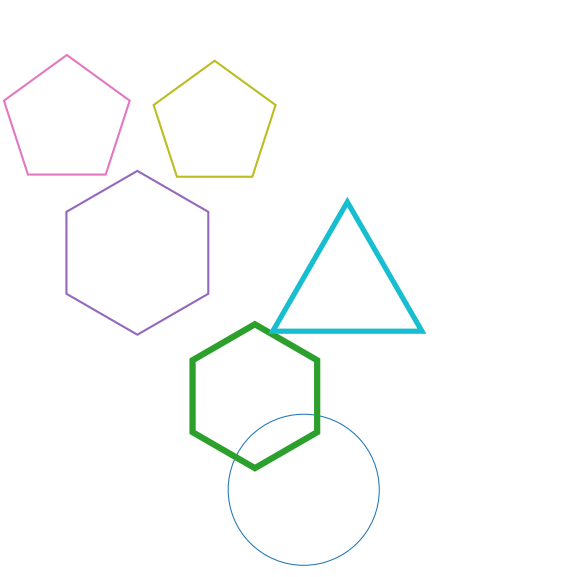[{"shape": "circle", "thickness": 0.5, "radius": 0.65, "center": [0.526, 0.151]}, {"shape": "hexagon", "thickness": 3, "radius": 0.62, "center": [0.441, 0.313]}, {"shape": "hexagon", "thickness": 1, "radius": 0.71, "center": [0.238, 0.561]}, {"shape": "pentagon", "thickness": 1, "radius": 0.57, "center": [0.116, 0.789]}, {"shape": "pentagon", "thickness": 1, "radius": 0.56, "center": [0.372, 0.783]}, {"shape": "triangle", "thickness": 2.5, "radius": 0.75, "center": [0.601, 0.5]}]